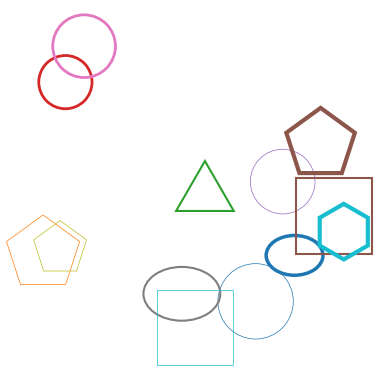[{"shape": "circle", "thickness": 0.5, "radius": 0.49, "center": [0.664, 0.217]}, {"shape": "oval", "thickness": 2.5, "radius": 0.37, "center": [0.765, 0.337]}, {"shape": "pentagon", "thickness": 0.5, "radius": 0.5, "center": [0.112, 0.342]}, {"shape": "triangle", "thickness": 1.5, "radius": 0.43, "center": [0.532, 0.495]}, {"shape": "circle", "thickness": 2, "radius": 0.35, "center": [0.17, 0.787]}, {"shape": "circle", "thickness": 0.5, "radius": 0.42, "center": [0.734, 0.528]}, {"shape": "square", "thickness": 1.5, "radius": 0.49, "center": [0.868, 0.438]}, {"shape": "pentagon", "thickness": 3, "radius": 0.47, "center": [0.833, 0.626]}, {"shape": "circle", "thickness": 2, "radius": 0.41, "center": [0.218, 0.88]}, {"shape": "oval", "thickness": 1.5, "radius": 0.5, "center": [0.472, 0.237]}, {"shape": "pentagon", "thickness": 0.5, "radius": 0.36, "center": [0.156, 0.355]}, {"shape": "hexagon", "thickness": 3, "radius": 0.36, "center": [0.893, 0.398]}, {"shape": "square", "thickness": 0.5, "radius": 0.49, "center": [0.506, 0.15]}]